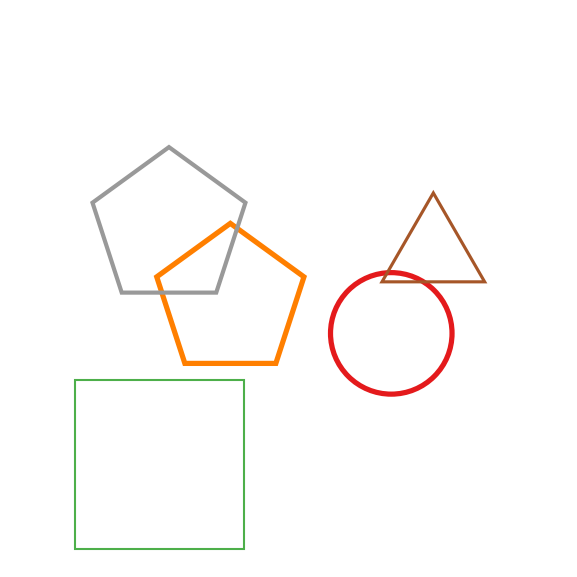[{"shape": "circle", "thickness": 2.5, "radius": 0.53, "center": [0.678, 0.422]}, {"shape": "square", "thickness": 1, "radius": 0.73, "center": [0.276, 0.195]}, {"shape": "pentagon", "thickness": 2.5, "radius": 0.67, "center": [0.399, 0.478]}, {"shape": "triangle", "thickness": 1.5, "radius": 0.51, "center": [0.75, 0.562]}, {"shape": "pentagon", "thickness": 2, "radius": 0.7, "center": [0.293, 0.605]}]